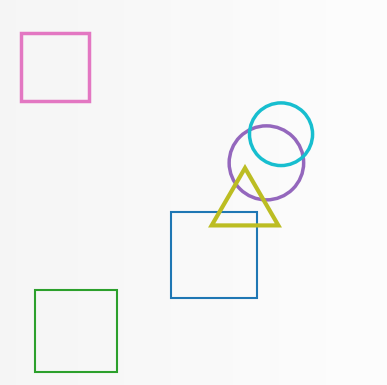[{"shape": "square", "thickness": 1.5, "radius": 0.56, "center": [0.552, 0.338]}, {"shape": "square", "thickness": 1.5, "radius": 0.53, "center": [0.197, 0.14]}, {"shape": "circle", "thickness": 2.5, "radius": 0.48, "center": [0.687, 0.577]}, {"shape": "square", "thickness": 2.5, "radius": 0.44, "center": [0.141, 0.826]}, {"shape": "triangle", "thickness": 3, "radius": 0.5, "center": [0.632, 0.464]}, {"shape": "circle", "thickness": 2.5, "radius": 0.41, "center": [0.725, 0.651]}]